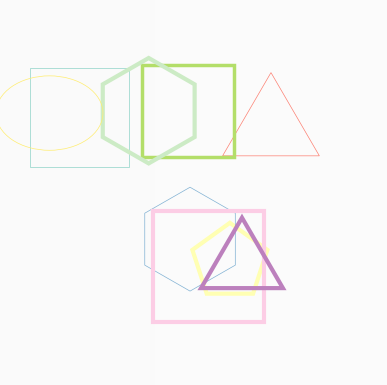[{"shape": "square", "thickness": 0.5, "radius": 0.64, "center": [0.206, 0.695]}, {"shape": "pentagon", "thickness": 3, "radius": 0.51, "center": [0.593, 0.32]}, {"shape": "triangle", "thickness": 0.5, "radius": 0.72, "center": [0.699, 0.667]}, {"shape": "hexagon", "thickness": 0.5, "radius": 0.67, "center": [0.49, 0.379]}, {"shape": "square", "thickness": 2.5, "radius": 0.6, "center": [0.486, 0.712]}, {"shape": "square", "thickness": 3, "radius": 0.72, "center": [0.538, 0.307]}, {"shape": "triangle", "thickness": 3, "radius": 0.61, "center": [0.624, 0.313]}, {"shape": "hexagon", "thickness": 3, "radius": 0.68, "center": [0.384, 0.712]}, {"shape": "oval", "thickness": 0.5, "radius": 0.69, "center": [0.128, 0.706]}]